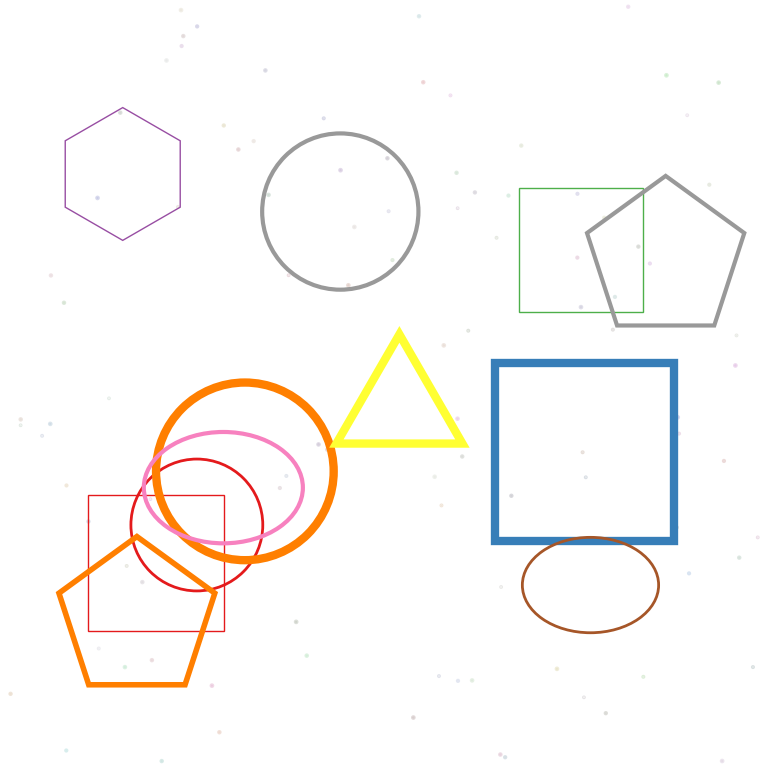[{"shape": "square", "thickness": 0.5, "radius": 0.44, "center": [0.202, 0.269]}, {"shape": "circle", "thickness": 1, "radius": 0.43, "center": [0.256, 0.318]}, {"shape": "square", "thickness": 3, "radius": 0.58, "center": [0.759, 0.413]}, {"shape": "square", "thickness": 0.5, "radius": 0.4, "center": [0.755, 0.676]}, {"shape": "hexagon", "thickness": 0.5, "radius": 0.43, "center": [0.159, 0.774]}, {"shape": "pentagon", "thickness": 2, "radius": 0.53, "center": [0.178, 0.197]}, {"shape": "circle", "thickness": 3, "radius": 0.58, "center": [0.318, 0.388]}, {"shape": "triangle", "thickness": 3, "radius": 0.47, "center": [0.519, 0.471]}, {"shape": "oval", "thickness": 1, "radius": 0.44, "center": [0.767, 0.24]}, {"shape": "oval", "thickness": 1.5, "radius": 0.52, "center": [0.29, 0.367]}, {"shape": "circle", "thickness": 1.5, "radius": 0.51, "center": [0.442, 0.725]}, {"shape": "pentagon", "thickness": 1.5, "radius": 0.54, "center": [0.864, 0.664]}]